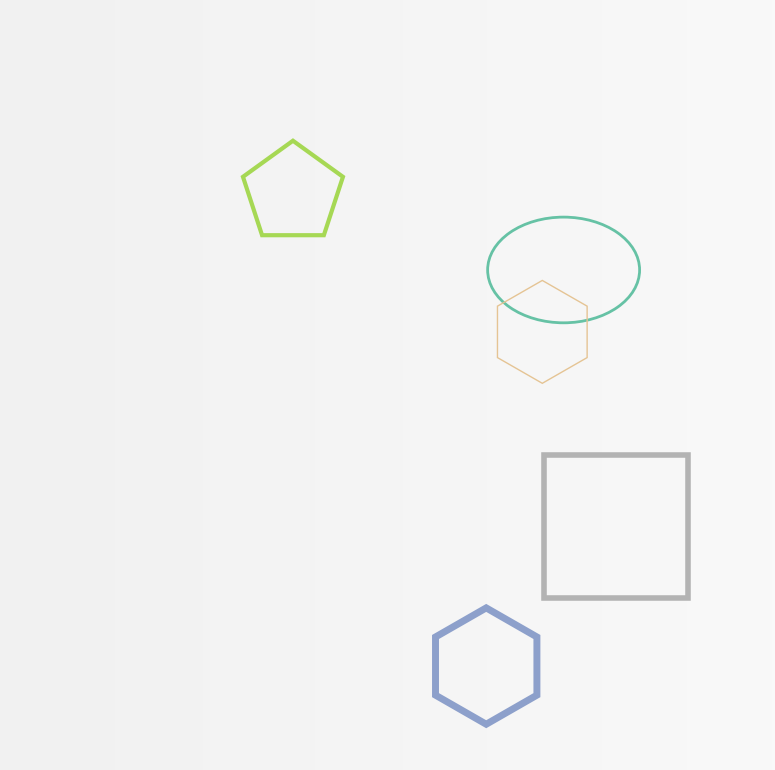[{"shape": "oval", "thickness": 1, "radius": 0.49, "center": [0.727, 0.649]}, {"shape": "hexagon", "thickness": 2.5, "radius": 0.38, "center": [0.627, 0.135]}, {"shape": "pentagon", "thickness": 1.5, "radius": 0.34, "center": [0.378, 0.749]}, {"shape": "hexagon", "thickness": 0.5, "radius": 0.33, "center": [0.7, 0.569]}, {"shape": "square", "thickness": 2, "radius": 0.46, "center": [0.795, 0.316]}]